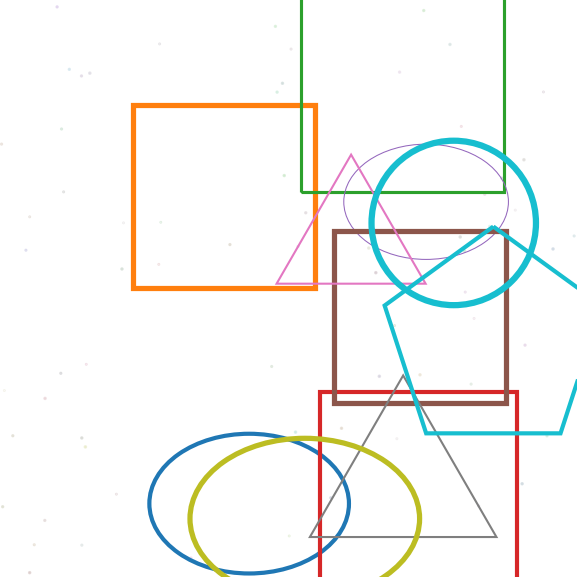[{"shape": "oval", "thickness": 2, "radius": 0.86, "center": [0.431, 0.127]}, {"shape": "square", "thickness": 2.5, "radius": 0.79, "center": [0.388, 0.659]}, {"shape": "square", "thickness": 1.5, "radius": 0.88, "center": [0.697, 0.843]}, {"shape": "square", "thickness": 2, "radius": 0.85, "center": [0.725, 0.15]}, {"shape": "oval", "thickness": 0.5, "radius": 0.71, "center": [0.738, 0.65]}, {"shape": "square", "thickness": 2.5, "radius": 0.74, "center": [0.727, 0.45]}, {"shape": "triangle", "thickness": 1, "radius": 0.74, "center": [0.608, 0.582]}, {"shape": "triangle", "thickness": 1, "radius": 0.93, "center": [0.698, 0.162]}, {"shape": "oval", "thickness": 2.5, "radius": 0.99, "center": [0.528, 0.101]}, {"shape": "circle", "thickness": 3, "radius": 0.71, "center": [0.786, 0.613]}, {"shape": "pentagon", "thickness": 2, "radius": 0.99, "center": [0.854, 0.409]}]